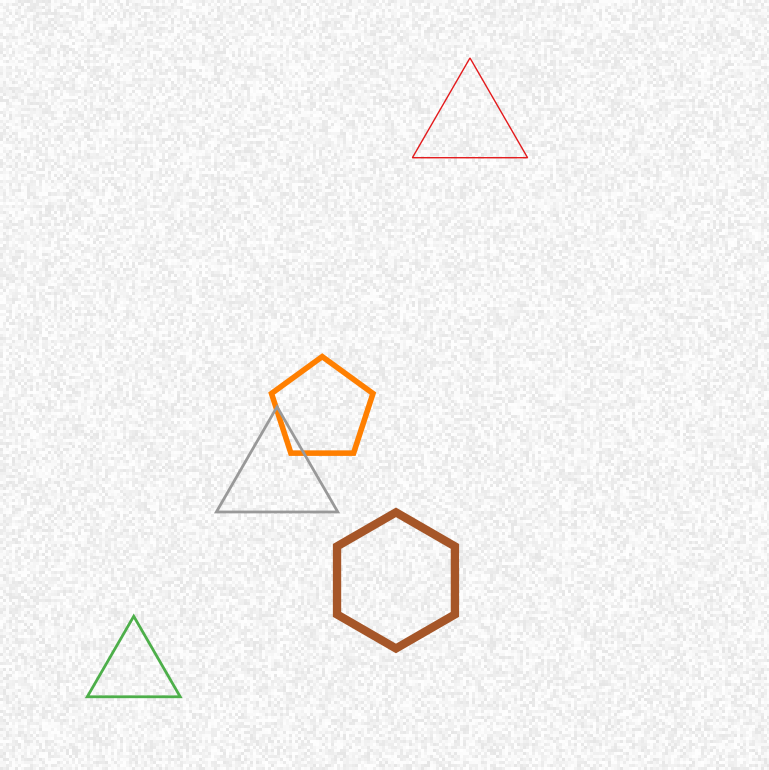[{"shape": "triangle", "thickness": 0.5, "radius": 0.43, "center": [0.61, 0.838]}, {"shape": "triangle", "thickness": 1, "radius": 0.35, "center": [0.174, 0.13]}, {"shape": "pentagon", "thickness": 2, "radius": 0.35, "center": [0.418, 0.468]}, {"shape": "hexagon", "thickness": 3, "radius": 0.44, "center": [0.514, 0.246]}, {"shape": "triangle", "thickness": 1, "radius": 0.46, "center": [0.36, 0.381]}]